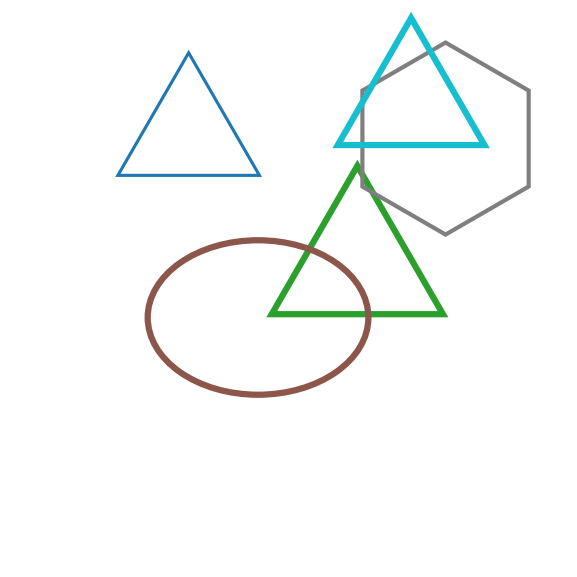[{"shape": "triangle", "thickness": 1.5, "radius": 0.71, "center": [0.327, 0.766]}, {"shape": "triangle", "thickness": 3, "radius": 0.86, "center": [0.619, 0.541]}, {"shape": "oval", "thickness": 3, "radius": 0.96, "center": [0.447, 0.449]}, {"shape": "hexagon", "thickness": 2, "radius": 0.83, "center": [0.771, 0.759]}, {"shape": "triangle", "thickness": 3, "radius": 0.73, "center": [0.712, 0.821]}]